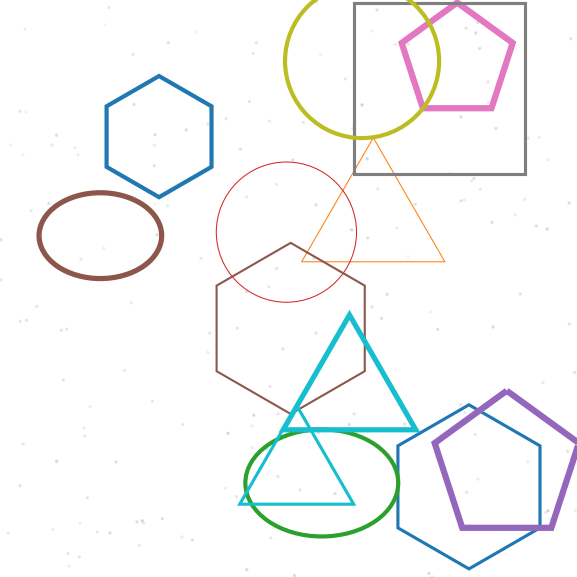[{"shape": "hexagon", "thickness": 1.5, "radius": 0.71, "center": [0.812, 0.156]}, {"shape": "hexagon", "thickness": 2, "radius": 0.52, "center": [0.275, 0.763]}, {"shape": "triangle", "thickness": 0.5, "radius": 0.72, "center": [0.646, 0.617]}, {"shape": "oval", "thickness": 2, "radius": 0.66, "center": [0.557, 0.163]}, {"shape": "circle", "thickness": 0.5, "radius": 0.61, "center": [0.496, 0.597]}, {"shape": "pentagon", "thickness": 3, "radius": 0.66, "center": [0.878, 0.191]}, {"shape": "oval", "thickness": 2.5, "radius": 0.53, "center": [0.174, 0.591]}, {"shape": "hexagon", "thickness": 1, "radius": 0.74, "center": [0.503, 0.43]}, {"shape": "pentagon", "thickness": 3, "radius": 0.51, "center": [0.792, 0.894]}, {"shape": "square", "thickness": 1.5, "radius": 0.74, "center": [0.761, 0.846]}, {"shape": "circle", "thickness": 2, "radius": 0.67, "center": [0.627, 0.893]}, {"shape": "triangle", "thickness": 2.5, "radius": 0.66, "center": [0.605, 0.321]}, {"shape": "triangle", "thickness": 1.5, "radius": 0.57, "center": [0.514, 0.183]}]